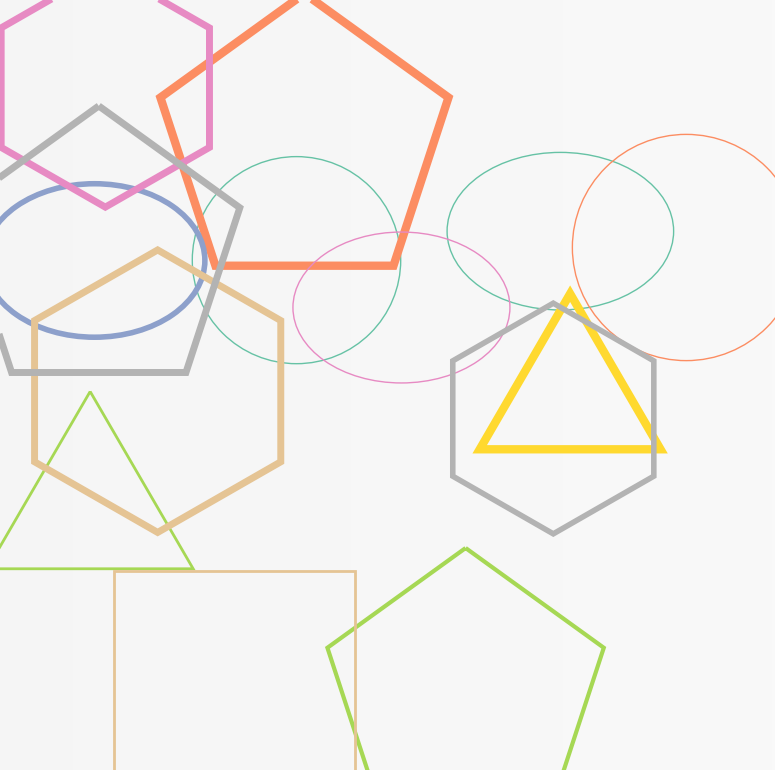[{"shape": "oval", "thickness": 0.5, "radius": 0.73, "center": [0.723, 0.7]}, {"shape": "circle", "thickness": 0.5, "radius": 0.67, "center": [0.383, 0.662]}, {"shape": "pentagon", "thickness": 3, "radius": 0.98, "center": [0.393, 0.813]}, {"shape": "circle", "thickness": 0.5, "radius": 0.73, "center": [0.885, 0.679]}, {"shape": "oval", "thickness": 2, "radius": 0.71, "center": [0.122, 0.662]}, {"shape": "hexagon", "thickness": 2.5, "radius": 0.78, "center": [0.136, 0.886]}, {"shape": "oval", "thickness": 0.5, "radius": 0.7, "center": [0.518, 0.601]}, {"shape": "pentagon", "thickness": 1.5, "radius": 0.94, "center": [0.601, 0.101]}, {"shape": "triangle", "thickness": 1, "radius": 0.77, "center": [0.116, 0.338]}, {"shape": "triangle", "thickness": 3, "radius": 0.67, "center": [0.736, 0.484]}, {"shape": "hexagon", "thickness": 2.5, "radius": 0.92, "center": [0.203, 0.492]}, {"shape": "square", "thickness": 1, "radius": 0.78, "center": [0.303, 0.102]}, {"shape": "pentagon", "thickness": 2.5, "radius": 0.96, "center": [0.127, 0.671]}, {"shape": "hexagon", "thickness": 2, "radius": 0.75, "center": [0.714, 0.456]}]